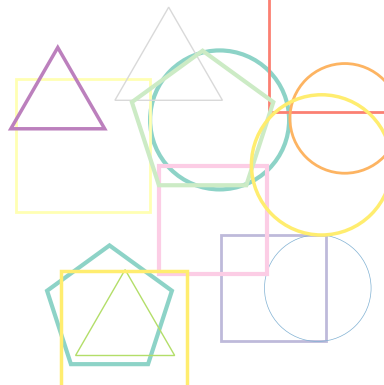[{"shape": "pentagon", "thickness": 3, "radius": 0.85, "center": [0.284, 0.192]}, {"shape": "circle", "thickness": 3, "radius": 0.9, "center": [0.57, 0.689]}, {"shape": "square", "thickness": 2, "radius": 0.87, "center": [0.216, 0.621]}, {"shape": "square", "thickness": 2, "radius": 0.69, "center": [0.711, 0.251]}, {"shape": "square", "thickness": 2, "radius": 0.89, "center": [0.877, 0.887]}, {"shape": "circle", "thickness": 0.5, "radius": 0.69, "center": [0.825, 0.252]}, {"shape": "circle", "thickness": 2, "radius": 0.71, "center": [0.896, 0.693]}, {"shape": "triangle", "thickness": 1, "radius": 0.74, "center": [0.325, 0.151]}, {"shape": "square", "thickness": 3, "radius": 0.7, "center": [0.552, 0.429]}, {"shape": "triangle", "thickness": 1, "radius": 0.81, "center": [0.438, 0.82]}, {"shape": "triangle", "thickness": 2.5, "radius": 0.7, "center": [0.15, 0.736]}, {"shape": "pentagon", "thickness": 3, "radius": 0.97, "center": [0.526, 0.675]}, {"shape": "circle", "thickness": 2.5, "radius": 0.91, "center": [0.835, 0.572]}, {"shape": "square", "thickness": 2.5, "radius": 0.82, "center": [0.322, 0.132]}]